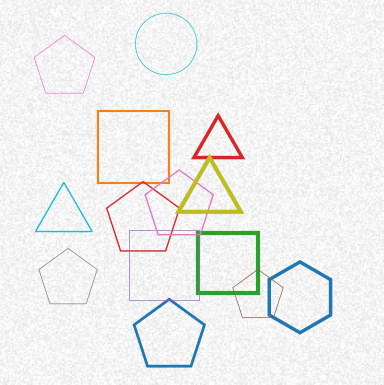[{"shape": "pentagon", "thickness": 2, "radius": 0.48, "center": [0.44, 0.127]}, {"shape": "hexagon", "thickness": 2.5, "radius": 0.46, "center": [0.779, 0.228]}, {"shape": "square", "thickness": 1.5, "radius": 0.46, "center": [0.348, 0.618]}, {"shape": "square", "thickness": 3, "radius": 0.39, "center": [0.591, 0.317]}, {"shape": "triangle", "thickness": 2.5, "radius": 0.36, "center": [0.567, 0.627]}, {"shape": "pentagon", "thickness": 1, "radius": 0.5, "center": [0.372, 0.429]}, {"shape": "square", "thickness": 0.5, "radius": 0.46, "center": [0.427, 0.312]}, {"shape": "pentagon", "thickness": 0.5, "radius": 0.34, "center": [0.67, 0.231]}, {"shape": "pentagon", "thickness": 1, "radius": 0.47, "center": [0.465, 0.466]}, {"shape": "pentagon", "thickness": 0.5, "radius": 0.42, "center": [0.168, 0.825]}, {"shape": "pentagon", "thickness": 0.5, "radius": 0.4, "center": [0.177, 0.275]}, {"shape": "triangle", "thickness": 3, "radius": 0.47, "center": [0.544, 0.497]}, {"shape": "triangle", "thickness": 1, "radius": 0.43, "center": [0.166, 0.441]}, {"shape": "circle", "thickness": 0.5, "radius": 0.4, "center": [0.432, 0.886]}]